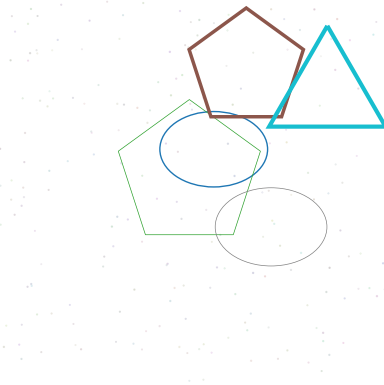[{"shape": "oval", "thickness": 1, "radius": 0.7, "center": [0.555, 0.612]}, {"shape": "pentagon", "thickness": 0.5, "radius": 0.97, "center": [0.492, 0.547]}, {"shape": "pentagon", "thickness": 2.5, "radius": 0.78, "center": [0.64, 0.823]}, {"shape": "oval", "thickness": 0.5, "radius": 0.73, "center": [0.704, 0.411]}, {"shape": "triangle", "thickness": 3, "radius": 0.87, "center": [0.85, 0.758]}]